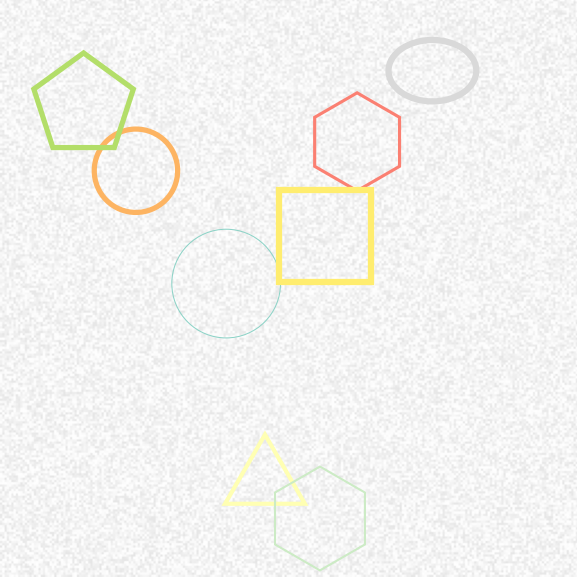[{"shape": "circle", "thickness": 0.5, "radius": 0.47, "center": [0.392, 0.508]}, {"shape": "triangle", "thickness": 2, "radius": 0.4, "center": [0.459, 0.167]}, {"shape": "hexagon", "thickness": 1.5, "radius": 0.42, "center": [0.618, 0.754]}, {"shape": "circle", "thickness": 2.5, "radius": 0.36, "center": [0.235, 0.703]}, {"shape": "pentagon", "thickness": 2.5, "radius": 0.45, "center": [0.145, 0.817]}, {"shape": "oval", "thickness": 3, "radius": 0.38, "center": [0.749, 0.877]}, {"shape": "hexagon", "thickness": 1, "radius": 0.45, "center": [0.554, 0.101]}, {"shape": "square", "thickness": 3, "radius": 0.4, "center": [0.563, 0.591]}]